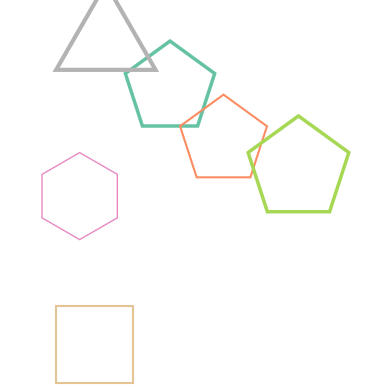[{"shape": "pentagon", "thickness": 2.5, "radius": 0.61, "center": [0.442, 0.771]}, {"shape": "pentagon", "thickness": 1.5, "radius": 0.59, "center": [0.581, 0.635]}, {"shape": "hexagon", "thickness": 1, "radius": 0.56, "center": [0.207, 0.491]}, {"shape": "pentagon", "thickness": 2.5, "radius": 0.69, "center": [0.775, 0.561]}, {"shape": "square", "thickness": 1.5, "radius": 0.5, "center": [0.245, 0.106]}, {"shape": "triangle", "thickness": 3, "radius": 0.75, "center": [0.275, 0.893]}]